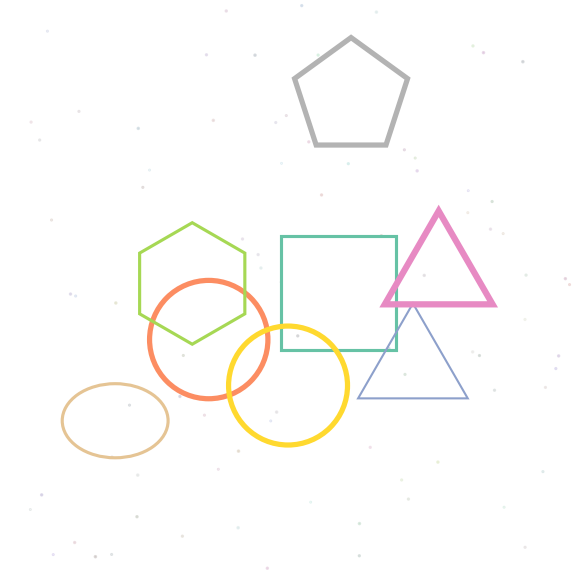[{"shape": "square", "thickness": 1.5, "radius": 0.5, "center": [0.586, 0.492]}, {"shape": "circle", "thickness": 2.5, "radius": 0.51, "center": [0.361, 0.411]}, {"shape": "triangle", "thickness": 1, "radius": 0.55, "center": [0.715, 0.364]}, {"shape": "triangle", "thickness": 3, "radius": 0.54, "center": [0.76, 0.526]}, {"shape": "hexagon", "thickness": 1.5, "radius": 0.53, "center": [0.333, 0.508]}, {"shape": "circle", "thickness": 2.5, "radius": 0.51, "center": [0.499, 0.332]}, {"shape": "oval", "thickness": 1.5, "radius": 0.46, "center": [0.199, 0.271]}, {"shape": "pentagon", "thickness": 2.5, "radius": 0.51, "center": [0.608, 0.831]}]